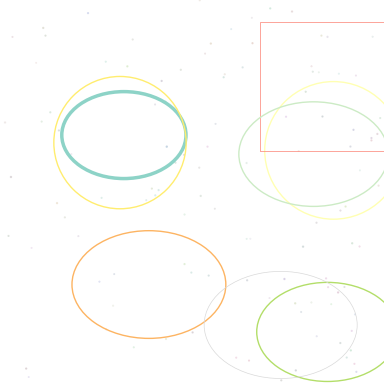[{"shape": "oval", "thickness": 2.5, "radius": 0.81, "center": [0.322, 0.649]}, {"shape": "circle", "thickness": 1, "radius": 0.89, "center": [0.866, 0.609]}, {"shape": "square", "thickness": 0.5, "radius": 0.84, "center": [0.842, 0.775]}, {"shape": "oval", "thickness": 1, "radius": 1.0, "center": [0.387, 0.261]}, {"shape": "oval", "thickness": 1, "radius": 0.92, "center": [0.851, 0.138]}, {"shape": "oval", "thickness": 0.5, "radius": 0.99, "center": [0.729, 0.156]}, {"shape": "oval", "thickness": 1, "radius": 0.97, "center": [0.814, 0.6]}, {"shape": "circle", "thickness": 1, "radius": 0.86, "center": [0.312, 0.63]}]